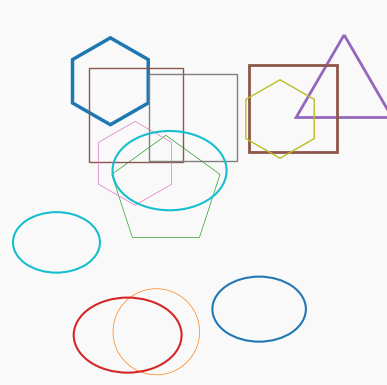[{"shape": "hexagon", "thickness": 2.5, "radius": 0.56, "center": [0.285, 0.789]}, {"shape": "oval", "thickness": 1.5, "radius": 0.6, "center": [0.669, 0.197]}, {"shape": "circle", "thickness": 0.5, "radius": 0.56, "center": [0.403, 0.138]}, {"shape": "pentagon", "thickness": 0.5, "radius": 0.73, "center": [0.428, 0.502]}, {"shape": "oval", "thickness": 1.5, "radius": 0.7, "center": [0.329, 0.13]}, {"shape": "triangle", "thickness": 2, "radius": 0.72, "center": [0.888, 0.766]}, {"shape": "square", "thickness": 2, "radius": 0.57, "center": [0.756, 0.718]}, {"shape": "square", "thickness": 1, "radius": 0.61, "center": [0.35, 0.701]}, {"shape": "hexagon", "thickness": 0.5, "radius": 0.54, "center": [0.349, 0.576]}, {"shape": "square", "thickness": 1, "radius": 0.56, "center": [0.498, 0.696]}, {"shape": "hexagon", "thickness": 1, "radius": 0.51, "center": [0.723, 0.691]}, {"shape": "oval", "thickness": 1.5, "radius": 0.56, "center": [0.146, 0.37]}, {"shape": "oval", "thickness": 1.5, "radius": 0.74, "center": [0.438, 0.557]}]